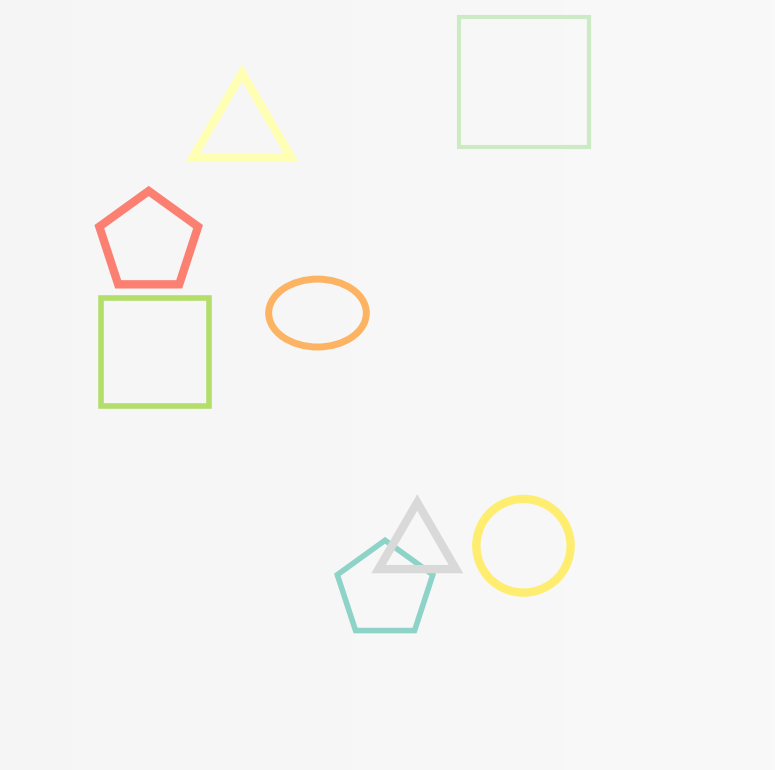[{"shape": "pentagon", "thickness": 2, "radius": 0.32, "center": [0.497, 0.234]}, {"shape": "triangle", "thickness": 3, "radius": 0.37, "center": [0.312, 0.832]}, {"shape": "pentagon", "thickness": 3, "radius": 0.33, "center": [0.192, 0.685]}, {"shape": "oval", "thickness": 2.5, "radius": 0.31, "center": [0.41, 0.593]}, {"shape": "square", "thickness": 2, "radius": 0.35, "center": [0.2, 0.543]}, {"shape": "triangle", "thickness": 3, "radius": 0.29, "center": [0.538, 0.29]}, {"shape": "square", "thickness": 1.5, "radius": 0.42, "center": [0.676, 0.893]}, {"shape": "circle", "thickness": 3, "radius": 0.3, "center": [0.675, 0.291]}]